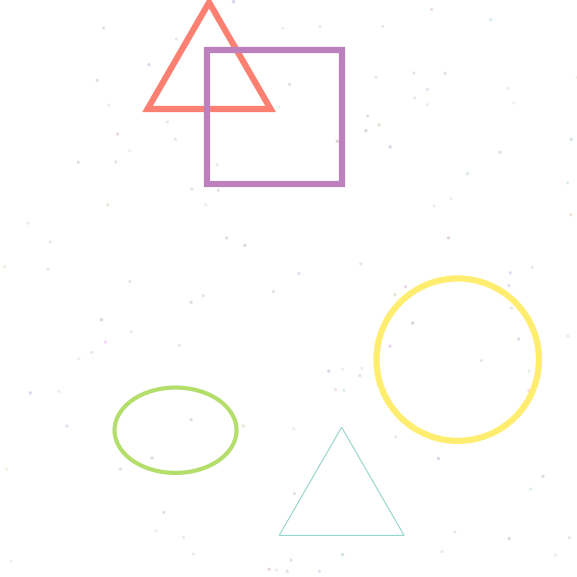[{"shape": "triangle", "thickness": 0.5, "radius": 0.62, "center": [0.592, 0.134]}, {"shape": "triangle", "thickness": 3, "radius": 0.62, "center": [0.362, 0.872]}, {"shape": "oval", "thickness": 2, "radius": 0.53, "center": [0.304, 0.254]}, {"shape": "square", "thickness": 3, "radius": 0.58, "center": [0.475, 0.796]}, {"shape": "circle", "thickness": 3, "radius": 0.7, "center": [0.793, 0.376]}]